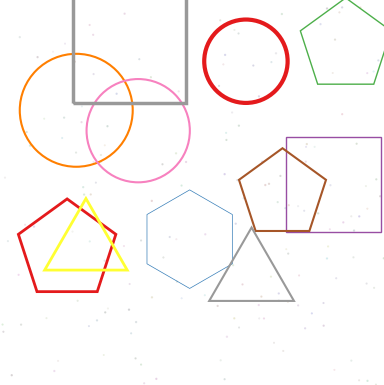[{"shape": "pentagon", "thickness": 2, "radius": 0.67, "center": [0.174, 0.35]}, {"shape": "circle", "thickness": 3, "radius": 0.54, "center": [0.639, 0.841]}, {"shape": "hexagon", "thickness": 0.5, "radius": 0.64, "center": [0.493, 0.379]}, {"shape": "pentagon", "thickness": 1, "radius": 0.62, "center": [0.898, 0.882]}, {"shape": "square", "thickness": 1, "radius": 0.61, "center": [0.866, 0.521]}, {"shape": "circle", "thickness": 1.5, "radius": 0.73, "center": [0.198, 0.714]}, {"shape": "triangle", "thickness": 2, "radius": 0.62, "center": [0.223, 0.36]}, {"shape": "pentagon", "thickness": 1.5, "radius": 0.59, "center": [0.734, 0.496]}, {"shape": "circle", "thickness": 1.5, "radius": 0.67, "center": [0.359, 0.661]}, {"shape": "triangle", "thickness": 1.5, "radius": 0.64, "center": [0.653, 0.282]}, {"shape": "square", "thickness": 2.5, "radius": 0.73, "center": [0.337, 0.878]}]